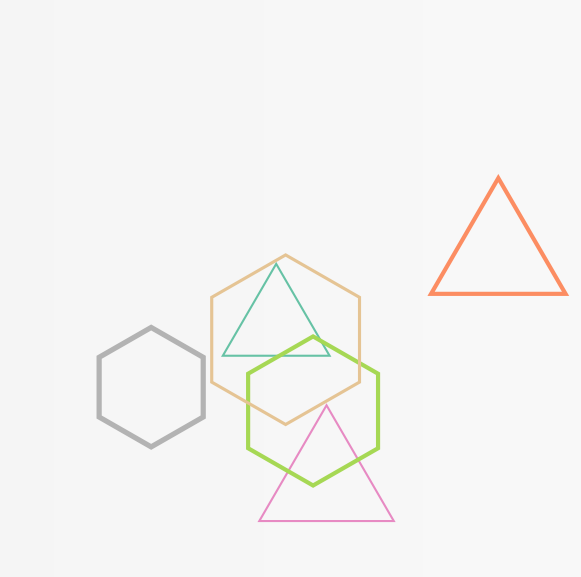[{"shape": "triangle", "thickness": 1, "radius": 0.53, "center": [0.475, 0.436]}, {"shape": "triangle", "thickness": 2, "radius": 0.67, "center": [0.857, 0.557]}, {"shape": "triangle", "thickness": 1, "radius": 0.67, "center": [0.562, 0.164]}, {"shape": "hexagon", "thickness": 2, "radius": 0.65, "center": [0.539, 0.287]}, {"shape": "hexagon", "thickness": 1.5, "radius": 0.73, "center": [0.491, 0.411]}, {"shape": "hexagon", "thickness": 2.5, "radius": 0.52, "center": [0.26, 0.329]}]